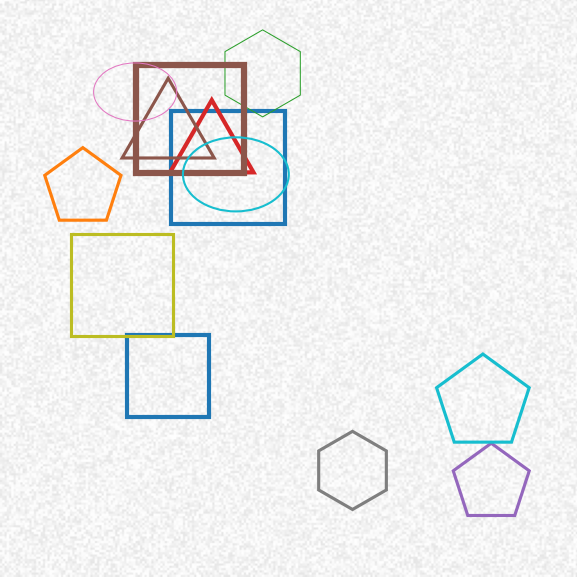[{"shape": "square", "thickness": 2, "radius": 0.49, "center": [0.395, 0.709]}, {"shape": "square", "thickness": 2, "radius": 0.35, "center": [0.291, 0.348]}, {"shape": "pentagon", "thickness": 1.5, "radius": 0.35, "center": [0.143, 0.674]}, {"shape": "hexagon", "thickness": 0.5, "radius": 0.38, "center": [0.455, 0.872]}, {"shape": "triangle", "thickness": 2, "radius": 0.42, "center": [0.367, 0.742]}, {"shape": "pentagon", "thickness": 1.5, "radius": 0.35, "center": [0.851, 0.162]}, {"shape": "triangle", "thickness": 1.5, "radius": 0.46, "center": [0.291, 0.772]}, {"shape": "square", "thickness": 3, "radius": 0.47, "center": [0.33, 0.793]}, {"shape": "oval", "thickness": 0.5, "radius": 0.36, "center": [0.234, 0.84]}, {"shape": "hexagon", "thickness": 1.5, "radius": 0.34, "center": [0.61, 0.185]}, {"shape": "square", "thickness": 1.5, "radius": 0.44, "center": [0.211, 0.506]}, {"shape": "oval", "thickness": 1, "radius": 0.46, "center": [0.408, 0.697]}, {"shape": "pentagon", "thickness": 1.5, "radius": 0.42, "center": [0.836, 0.302]}]